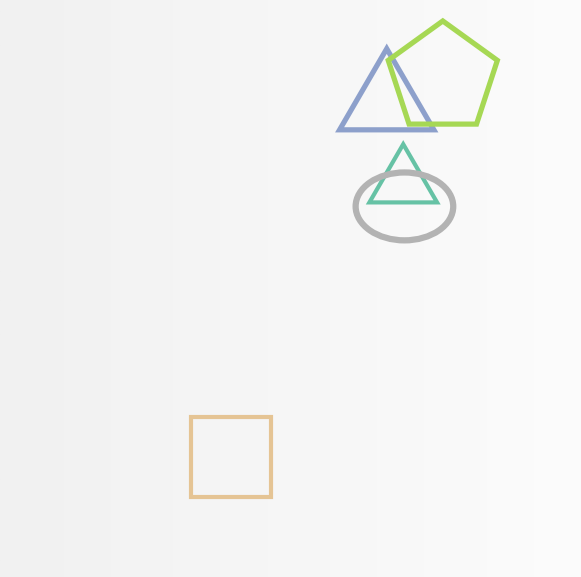[{"shape": "triangle", "thickness": 2, "radius": 0.34, "center": [0.694, 0.682]}, {"shape": "triangle", "thickness": 2.5, "radius": 0.47, "center": [0.665, 0.821]}, {"shape": "pentagon", "thickness": 2.5, "radius": 0.49, "center": [0.762, 0.864]}, {"shape": "square", "thickness": 2, "radius": 0.35, "center": [0.397, 0.208]}, {"shape": "oval", "thickness": 3, "radius": 0.42, "center": [0.696, 0.642]}]